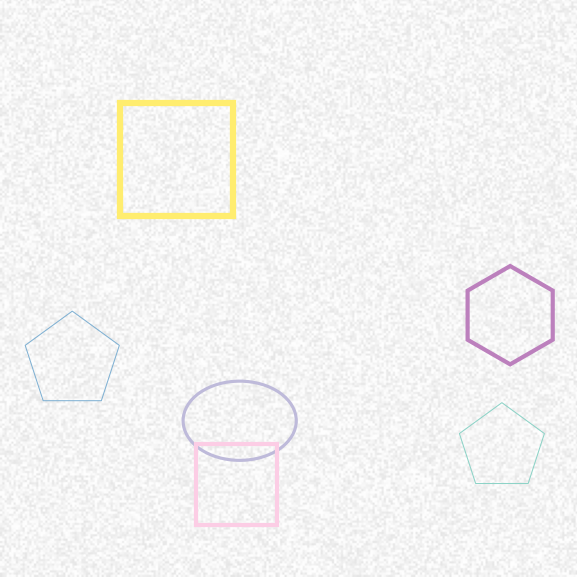[{"shape": "pentagon", "thickness": 0.5, "radius": 0.39, "center": [0.869, 0.224]}, {"shape": "oval", "thickness": 1.5, "radius": 0.49, "center": [0.415, 0.271]}, {"shape": "pentagon", "thickness": 0.5, "radius": 0.43, "center": [0.125, 0.375]}, {"shape": "square", "thickness": 2, "radius": 0.35, "center": [0.409, 0.16]}, {"shape": "hexagon", "thickness": 2, "radius": 0.43, "center": [0.883, 0.453]}, {"shape": "square", "thickness": 3, "radius": 0.49, "center": [0.306, 0.722]}]